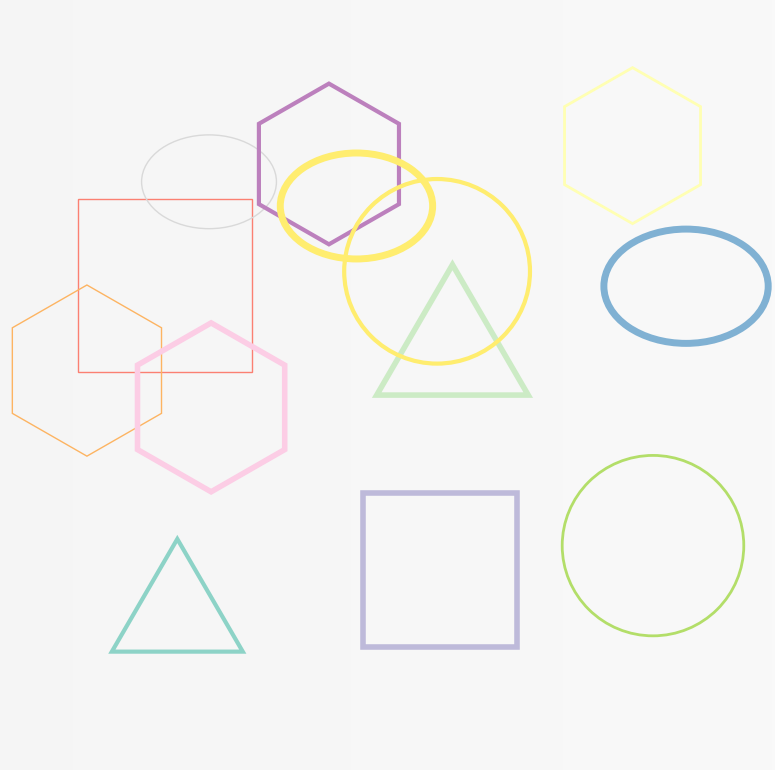[{"shape": "triangle", "thickness": 1.5, "radius": 0.49, "center": [0.229, 0.202]}, {"shape": "hexagon", "thickness": 1, "radius": 0.51, "center": [0.816, 0.811]}, {"shape": "square", "thickness": 2, "radius": 0.5, "center": [0.568, 0.26]}, {"shape": "square", "thickness": 0.5, "radius": 0.56, "center": [0.213, 0.629]}, {"shape": "oval", "thickness": 2.5, "radius": 0.53, "center": [0.885, 0.628]}, {"shape": "hexagon", "thickness": 0.5, "radius": 0.56, "center": [0.112, 0.519]}, {"shape": "circle", "thickness": 1, "radius": 0.59, "center": [0.843, 0.291]}, {"shape": "hexagon", "thickness": 2, "radius": 0.55, "center": [0.272, 0.471]}, {"shape": "oval", "thickness": 0.5, "radius": 0.44, "center": [0.27, 0.764]}, {"shape": "hexagon", "thickness": 1.5, "radius": 0.52, "center": [0.424, 0.787]}, {"shape": "triangle", "thickness": 2, "radius": 0.56, "center": [0.584, 0.543]}, {"shape": "circle", "thickness": 1.5, "radius": 0.6, "center": [0.564, 0.648]}, {"shape": "oval", "thickness": 2.5, "radius": 0.49, "center": [0.46, 0.732]}]